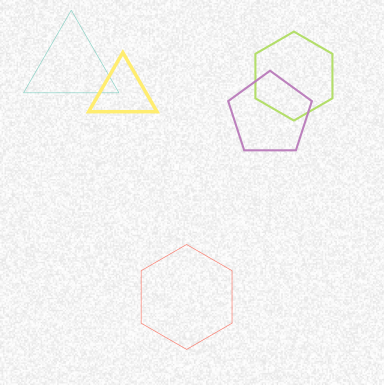[{"shape": "triangle", "thickness": 0.5, "radius": 0.71, "center": [0.185, 0.83]}, {"shape": "hexagon", "thickness": 0.5, "radius": 0.68, "center": [0.485, 0.229]}, {"shape": "hexagon", "thickness": 1.5, "radius": 0.58, "center": [0.763, 0.802]}, {"shape": "pentagon", "thickness": 1.5, "radius": 0.57, "center": [0.701, 0.702]}, {"shape": "triangle", "thickness": 2.5, "radius": 0.51, "center": [0.319, 0.761]}]